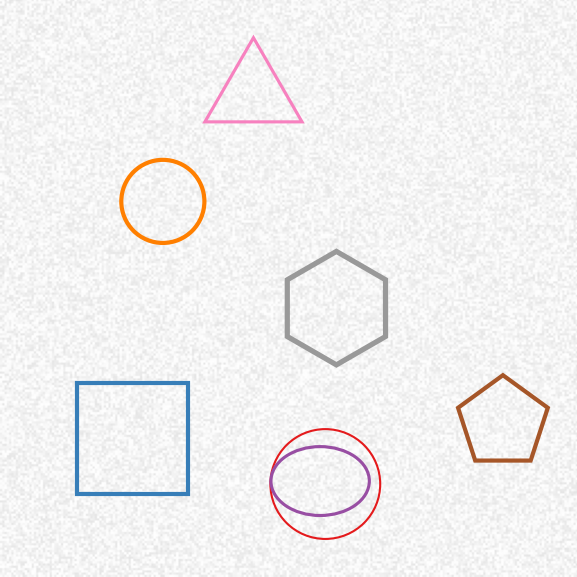[{"shape": "circle", "thickness": 1, "radius": 0.48, "center": [0.563, 0.161]}, {"shape": "square", "thickness": 2, "radius": 0.48, "center": [0.23, 0.239]}, {"shape": "oval", "thickness": 1.5, "radius": 0.43, "center": [0.554, 0.166]}, {"shape": "circle", "thickness": 2, "radius": 0.36, "center": [0.282, 0.65]}, {"shape": "pentagon", "thickness": 2, "radius": 0.41, "center": [0.871, 0.268]}, {"shape": "triangle", "thickness": 1.5, "radius": 0.49, "center": [0.439, 0.837]}, {"shape": "hexagon", "thickness": 2.5, "radius": 0.49, "center": [0.583, 0.466]}]